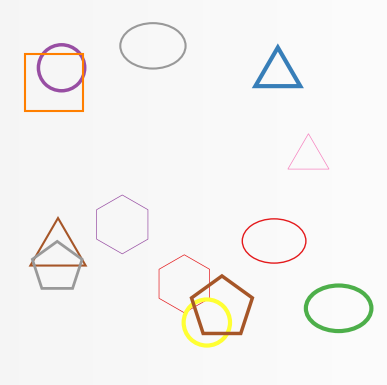[{"shape": "oval", "thickness": 1, "radius": 0.41, "center": [0.707, 0.374]}, {"shape": "hexagon", "thickness": 0.5, "radius": 0.38, "center": [0.476, 0.263]}, {"shape": "triangle", "thickness": 3, "radius": 0.33, "center": [0.717, 0.81]}, {"shape": "oval", "thickness": 3, "radius": 0.42, "center": [0.874, 0.199]}, {"shape": "hexagon", "thickness": 0.5, "radius": 0.38, "center": [0.316, 0.417]}, {"shape": "circle", "thickness": 2.5, "radius": 0.3, "center": [0.159, 0.824]}, {"shape": "square", "thickness": 1.5, "radius": 0.37, "center": [0.139, 0.786]}, {"shape": "circle", "thickness": 3, "radius": 0.3, "center": [0.534, 0.162]}, {"shape": "triangle", "thickness": 1.5, "radius": 0.41, "center": [0.15, 0.351]}, {"shape": "pentagon", "thickness": 2.5, "radius": 0.41, "center": [0.573, 0.201]}, {"shape": "triangle", "thickness": 0.5, "radius": 0.31, "center": [0.796, 0.591]}, {"shape": "pentagon", "thickness": 2, "radius": 0.34, "center": [0.148, 0.306]}, {"shape": "oval", "thickness": 1.5, "radius": 0.42, "center": [0.395, 0.881]}]